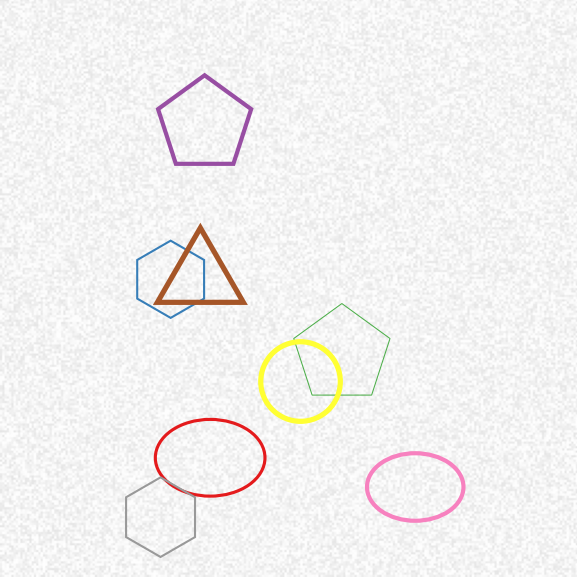[{"shape": "oval", "thickness": 1.5, "radius": 0.47, "center": [0.364, 0.206]}, {"shape": "hexagon", "thickness": 1, "radius": 0.33, "center": [0.296, 0.516]}, {"shape": "pentagon", "thickness": 0.5, "radius": 0.44, "center": [0.592, 0.386]}, {"shape": "pentagon", "thickness": 2, "radius": 0.42, "center": [0.354, 0.784]}, {"shape": "circle", "thickness": 2.5, "radius": 0.34, "center": [0.52, 0.338]}, {"shape": "triangle", "thickness": 2.5, "radius": 0.43, "center": [0.347, 0.519]}, {"shape": "oval", "thickness": 2, "radius": 0.42, "center": [0.719, 0.156]}, {"shape": "hexagon", "thickness": 1, "radius": 0.34, "center": [0.278, 0.104]}]